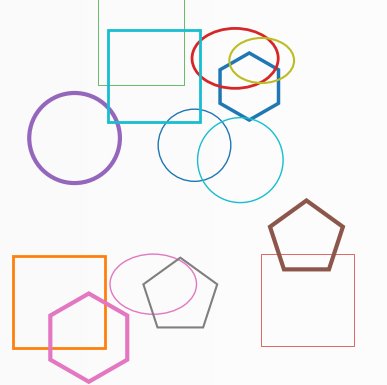[{"shape": "hexagon", "thickness": 2.5, "radius": 0.44, "center": [0.643, 0.775]}, {"shape": "circle", "thickness": 1, "radius": 0.47, "center": [0.502, 0.623]}, {"shape": "square", "thickness": 2, "radius": 0.6, "center": [0.153, 0.217]}, {"shape": "square", "thickness": 0.5, "radius": 0.55, "center": [0.365, 0.891]}, {"shape": "square", "thickness": 0.5, "radius": 0.6, "center": [0.793, 0.221]}, {"shape": "oval", "thickness": 2, "radius": 0.56, "center": [0.607, 0.848]}, {"shape": "circle", "thickness": 3, "radius": 0.58, "center": [0.192, 0.641]}, {"shape": "pentagon", "thickness": 3, "radius": 0.49, "center": [0.791, 0.38]}, {"shape": "oval", "thickness": 1, "radius": 0.56, "center": [0.395, 0.262]}, {"shape": "hexagon", "thickness": 3, "radius": 0.57, "center": [0.229, 0.123]}, {"shape": "pentagon", "thickness": 1.5, "radius": 0.5, "center": [0.465, 0.231]}, {"shape": "oval", "thickness": 1.5, "radius": 0.42, "center": [0.675, 0.843]}, {"shape": "circle", "thickness": 1, "radius": 0.55, "center": [0.62, 0.584]}, {"shape": "square", "thickness": 2, "radius": 0.59, "center": [0.396, 0.803]}]